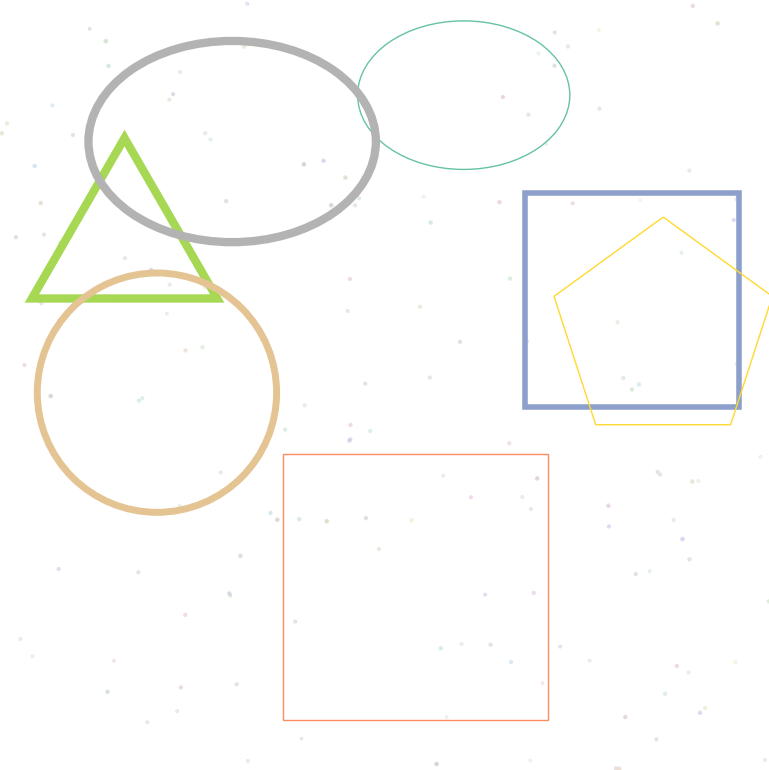[{"shape": "oval", "thickness": 0.5, "radius": 0.69, "center": [0.602, 0.876]}, {"shape": "square", "thickness": 0.5, "radius": 0.86, "center": [0.54, 0.238]}, {"shape": "square", "thickness": 2, "radius": 0.69, "center": [0.821, 0.61]}, {"shape": "triangle", "thickness": 3, "radius": 0.69, "center": [0.162, 0.682]}, {"shape": "pentagon", "thickness": 0.5, "radius": 0.75, "center": [0.861, 0.569]}, {"shape": "circle", "thickness": 2.5, "radius": 0.78, "center": [0.204, 0.49]}, {"shape": "oval", "thickness": 3, "radius": 0.93, "center": [0.302, 0.816]}]